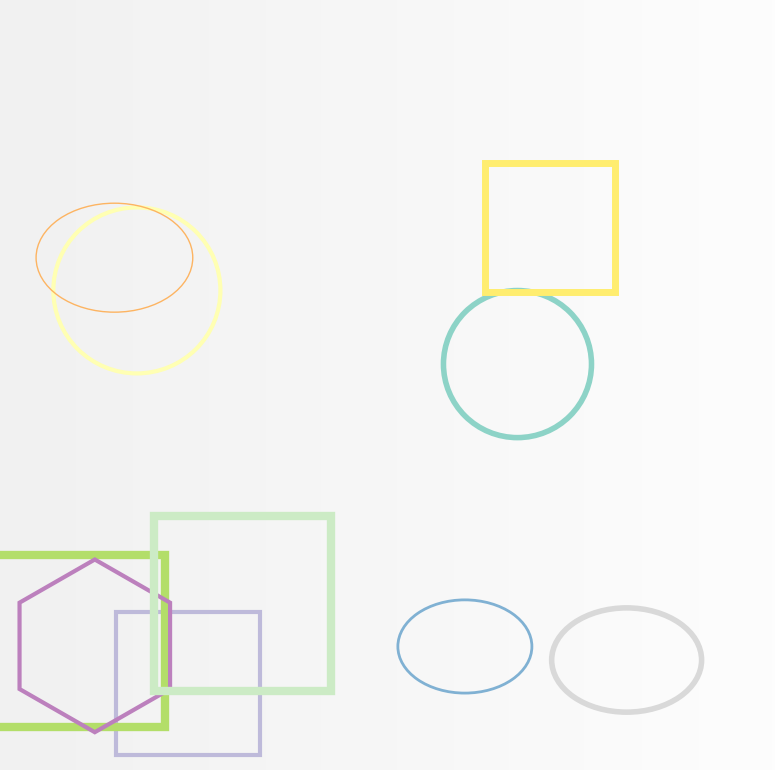[{"shape": "circle", "thickness": 2, "radius": 0.48, "center": [0.668, 0.527]}, {"shape": "circle", "thickness": 1.5, "radius": 0.54, "center": [0.177, 0.623]}, {"shape": "square", "thickness": 1.5, "radius": 0.47, "center": [0.243, 0.112]}, {"shape": "oval", "thickness": 1, "radius": 0.43, "center": [0.6, 0.16]}, {"shape": "oval", "thickness": 0.5, "radius": 0.51, "center": [0.148, 0.665]}, {"shape": "square", "thickness": 3, "radius": 0.56, "center": [0.102, 0.168]}, {"shape": "oval", "thickness": 2, "radius": 0.48, "center": [0.809, 0.143]}, {"shape": "hexagon", "thickness": 1.5, "radius": 0.56, "center": [0.122, 0.161]}, {"shape": "square", "thickness": 3, "radius": 0.57, "center": [0.313, 0.216]}, {"shape": "square", "thickness": 2.5, "radius": 0.42, "center": [0.71, 0.704]}]